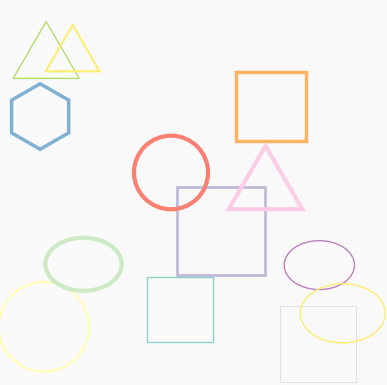[{"shape": "square", "thickness": 1, "radius": 0.42, "center": [0.464, 0.196]}, {"shape": "circle", "thickness": 1.5, "radius": 0.58, "center": [0.113, 0.151]}, {"shape": "square", "thickness": 2, "radius": 0.57, "center": [0.57, 0.4]}, {"shape": "circle", "thickness": 3, "radius": 0.48, "center": [0.441, 0.552]}, {"shape": "hexagon", "thickness": 2.5, "radius": 0.43, "center": [0.104, 0.697]}, {"shape": "square", "thickness": 2.5, "radius": 0.45, "center": [0.699, 0.723]}, {"shape": "triangle", "thickness": 1, "radius": 0.49, "center": [0.119, 0.846]}, {"shape": "triangle", "thickness": 3, "radius": 0.55, "center": [0.685, 0.511]}, {"shape": "square", "thickness": 0.5, "radius": 0.49, "center": [0.821, 0.107]}, {"shape": "oval", "thickness": 1, "radius": 0.45, "center": [0.824, 0.311]}, {"shape": "oval", "thickness": 3, "radius": 0.49, "center": [0.216, 0.314]}, {"shape": "triangle", "thickness": 1.5, "radius": 0.4, "center": [0.188, 0.855]}, {"shape": "oval", "thickness": 1, "radius": 0.55, "center": [0.885, 0.186]}]